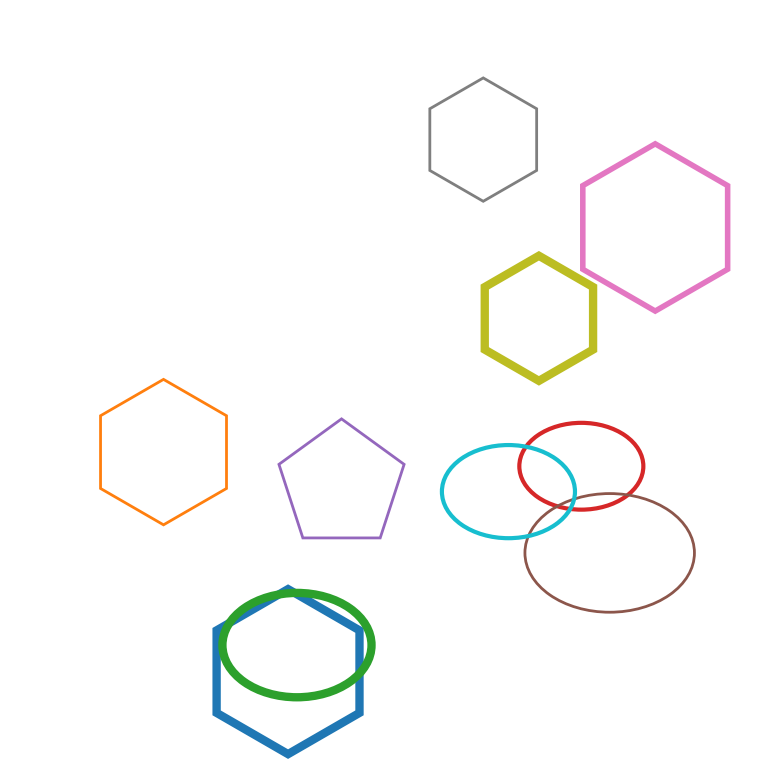[{"shape": "hexagon", "thickness": 3, "radius": 0.54, "center": [0.374, 0.128]}, {"shape": "hexagon", "thickness": 1, "radius": 0.47, "center": [0.212, 0.413]}, {"shape": "oval", "thickness": 3, "radius": 0.48, "center": [0.386, 0.162]}, {"shape": "oval", "thickness": 1.5, "radius": 0.4, "center": [0.755, 0.394]}, {"shape": "pentagon", "thickness": 1, "radius": 0.43, "center": [0.444, 0.371]}, {"shape": "oval", "thickness": 1, "radius": 0.55, "center": [0.792, 0.282]}, {"shape": "hexagon", "thickness": 2, "radius": 0.54, "center": [0.851, 0.705]}, {"shape": "hexagon", "thickness": 1, "radius": 0.4, "center": [0.628, 0.819]}, {"shape": "hexagon", "thickness": 3, "radius": 0.41, "center": [0.7, 0.587]}, {"shape": "oval", "thickness": 1.5, "radius": 0.43, "center": [0.66, 0.362]}]